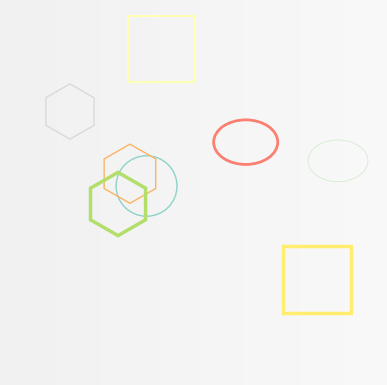[{"shape": "circle", "thickness": 1, "radius": 0.39, "center": [0.378, 0.517]}, {"shape": "square", "thickness": 1.5, "radius": 0.43, "center": [0.416, 0.873]}, {"shape": "oval", "thickness": 2, "radius": 0.41, "center": [0.634, 0.631]}, {"shape": "hexagon", "thickness": 1, "radius": 0.38, "center": [0.335, 0.549]}, {"shape": "hexagon", "thickness": 2.5, "radius": 0.41, "center": [0.305, 0.47]}, {"shape": "hexagon", "thickness": 1, "radius": 0.36, "center": [0.181, 0.71]}, {"shape": "oval", "thickness": 0.5, "radius": 0.39, "center": [0.872, 0.582]}, {"shape": "square", "thickness": 2.5, "radius": 0.44, "center": [0.819, 0.275]}]